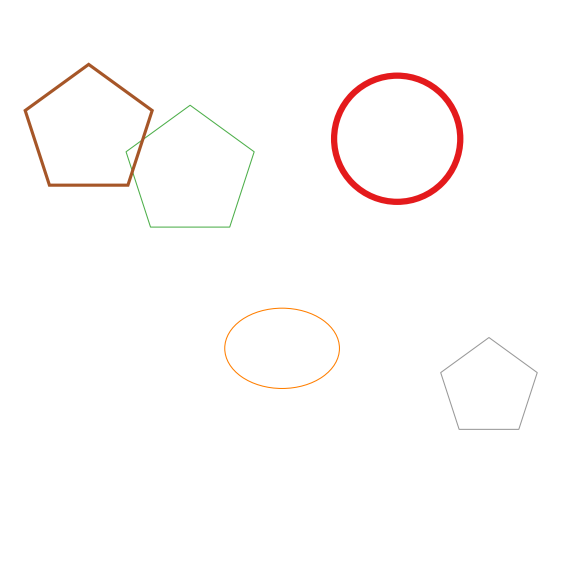[{"shape": "circle", "thickness": 3, "radius": 0.55, "center": [0.688, 0.759]}, {"shape": "pentagon", "thickness": 0.5, "radius": 0.58, "center": [0.329, 0.7]}, {"shape": "oval", "thickness": 0.5, "radius": 0.5, "center": [0.488, 0.396]}, {"shape": "pentagon", "thickness": 1.5, "radius": 0.58, "center": [0.154, 0.772]}, {"shape": "pentagon", "thickness": 0.5, "radius": 0.44, "center": [0.847, 0.327]}]